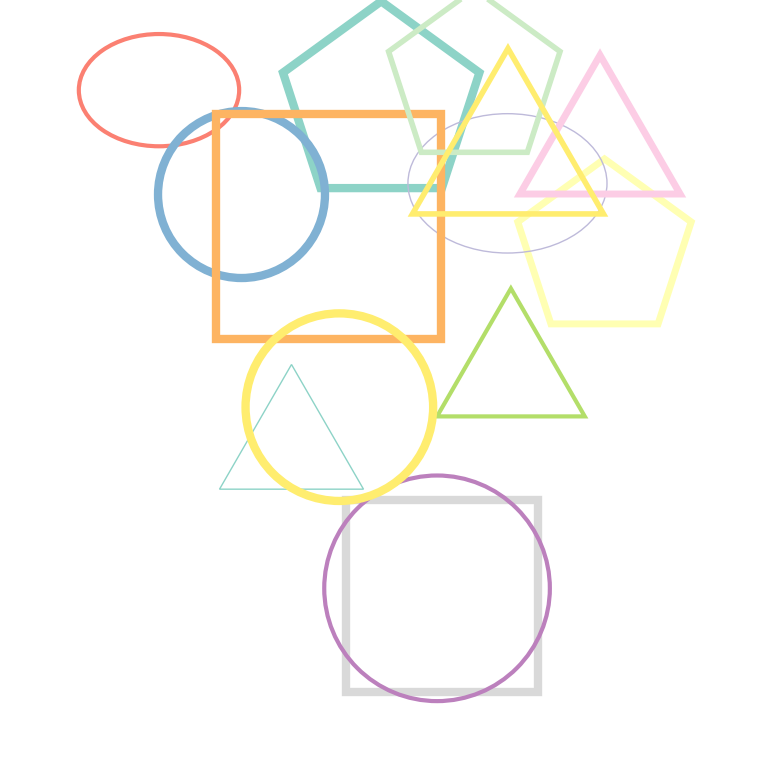[{"shape": "triangle", "thickness": 0.5, "radius": 0.54, "center": [0.379, 0.419]}, {"shape": "pentagon", "thickness": 3, "radius": 0.67, "center": [0.495, 0.864]}, {"shape": "pentagon", "thickness": 2.5, "radius": 0.59, "center": [0.785, 0.675]}, {"shape": "oval", "thickness": 0.5, "radius": 0.65, "center": [0.659, 0.762]}, {"shape": "oval", "thickness": 1.5, "radius": 0.52, "center": [0.206, 0.883]}, {"shape": "circle", "thickness": 3, "radius": 0.54, "center": [0.314, 0.747]}, {"shape": "square", "thickness": 3, "radius": 0.73, "center": [0.426, 0.706]}, {"shape": "triangle", "thickness": 1.5, "radius": 0.55, "center": [0.663, 0.515]}, {"shape": "triangle", "thickness": 2.5, "radius": 0.6, "center": [0.779, 0.808]}, {"shape": "square", "thickness": 3, "radius": 0.62, "center": [0.574, 0.226]}, {"shape": "circle", "thickness": 1.5, "radius": 0.73, "center": [0.568, 0.236]}, {"shape": "pentagon", "thickness": 2, "radius": 0.59, "center": [0.616, 0.897]}, {"shape": "circle", "thickness": 3, "radius": 0.61, "center": [0.441, 0.471]}, {"shape": "triangle", "thickness": 2, "radius": 0.72, "center": [0.66, 0.794]}]